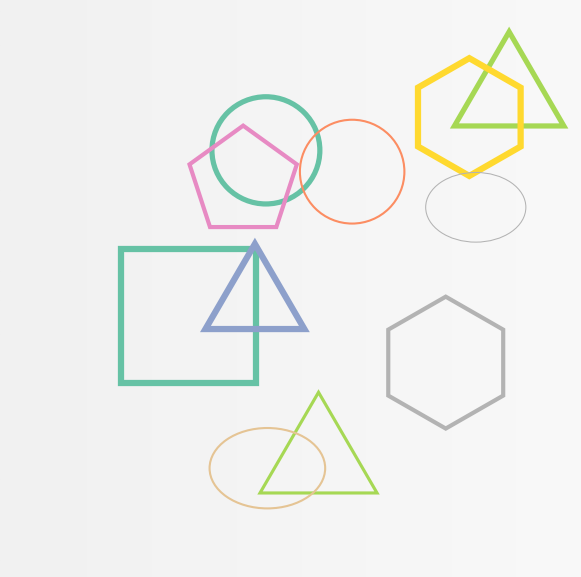[{"shape": "circle", "thickness": 2.5, "radius": 0.46, "center": [0.457, 0.739]}, {"shape": "square", "thickness": 3, "radius": 0.58, "center": [0.325, 0.452]}, {"shape": "circle", "thickness": 1, "radius": 0.45, "center": [0.606, 0.702]}, {"shape": "triangle", "thickness": 3, "radius": 0.49, "center": [0.439, 0.479]}, {"shape": "pentagon", "thickness": 2, "radius": 0.49, "center": [0.418, 0.684]}, {"shape": "triangle", "thickness": 1.5, "radius": 0.58, "center": [0.548, 0.204]}, {"shape": "triangle", "thickness": 2.5, "radius": 0.54, "center": [0.876, 0.835]}, {"shape": "hexagon", "thickness": 3, "radius": 0.51, "center": [0.807, 0.796]}, {"shape": "oval", "thickness": 1, "radius": 0.5, "center": [0.46, 0.188]}, {"shape": "hexagon", "thickness": 2, "radius": 0.57, "center": [0.767, 0.371]}, {"shape": "oval", "thickness": 0.5, "radius": 0.43, "center": [0.819, 0.64]}]